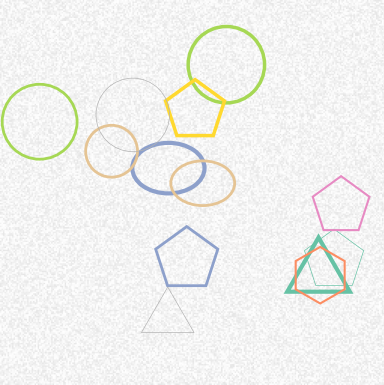[{"shape": "pentagon", "thickness": 0.5, "radius": 0.4, "center": [0.868, 0.324]}, {"shape": "triangle", "thickness": 3, "radius": 0.47, "center": [0.827, 0.289]}, {"shape": "hexagon", "thickness": 1.5, "radius": 0.37, "center": [0.832, 0.285]}, {"shape": "oval", "thickness": 3, "radius": 0.47, "center": [0.437, 0.563]}, {"shape": "pentagon", "thickness": 2, "radius": 0.42, "center": [0.485, 0.327]}, {"shape": "pentagon", "thickness": 1.5, "radius": 0.39, "center": [0.886, 0.465]}, {"shape": "circle", "thickness": 2, "radius": 0.49, "center": [0.103, 0.684]}, {"shape": "circle", "thickness": 2.5, "radius": 0.5, "center": [0.588, 0.832]}, {"shape": "pentagon", "thickness": 2.5, "radius": 0.4, "center": [0.507, 0.713]}, {"shape": "circle", "thickness": 2, "radius": 0.34, "center": [0.29, 0.607]}, {"shape": "oval", "thickness": 2, "radius": 0.41, "center": [0.527, 0.524]}, {"shape": "circle", "thickness": 0.5, "radius": 0.48, "center": [0.345, 0.702]}, {"shape": "triangle", "thickness": 0.5, "radius": 0.39, "center": [0.436, 0.176]}]